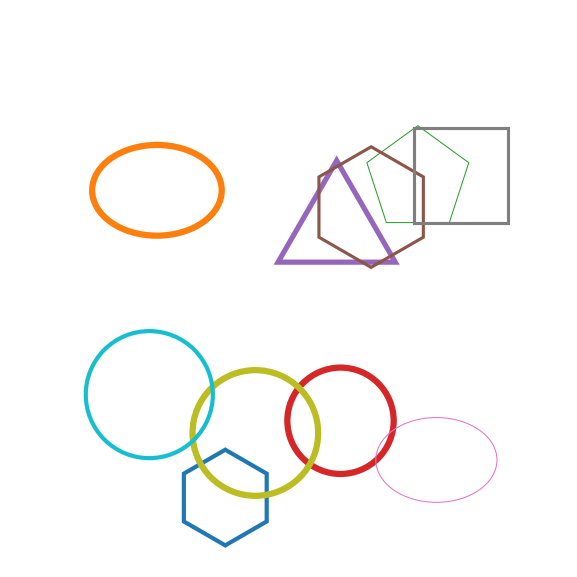[{"shape": "hexagon", "thickness": 2, "radius": 0.41, "center": [0.39, 0.138]}, {"shape": "oval", "thickness": 3, "radius": 0.56, "center": [0.272, 0.67]}, {"shape": "pentagon", "thickness": 0.5, "radius": 0.46, "center": [0.724, 0.689]}, {"shape": "circle", "thickness": 3, "radius": 0.46, "center": [0.59, 0.271]}, {"shape": "triangle", "thickness": 2.5, "radius": 0.59, "center": [0.583, 0.604]}, {"shape": "hexagon", "thickness": 1.5, "radius": 0.52, "center": [0.643, 0.641]}, {"shape": "oval", "thickness": 0.5, "radius": 0.52, "center": [0.756, 0.203]}, {"shape": "square", "thickness": 1.5, "radius": 0.41, "center": [0.798, 0.695]}, {"shape": "circle", "thickness": 3, "radius": 0.54, "center": [0.442, 0.249]}, {"shape": "circle", "thickness": 2, "radius": 0.55, "center": [0.259, 0.316]}]